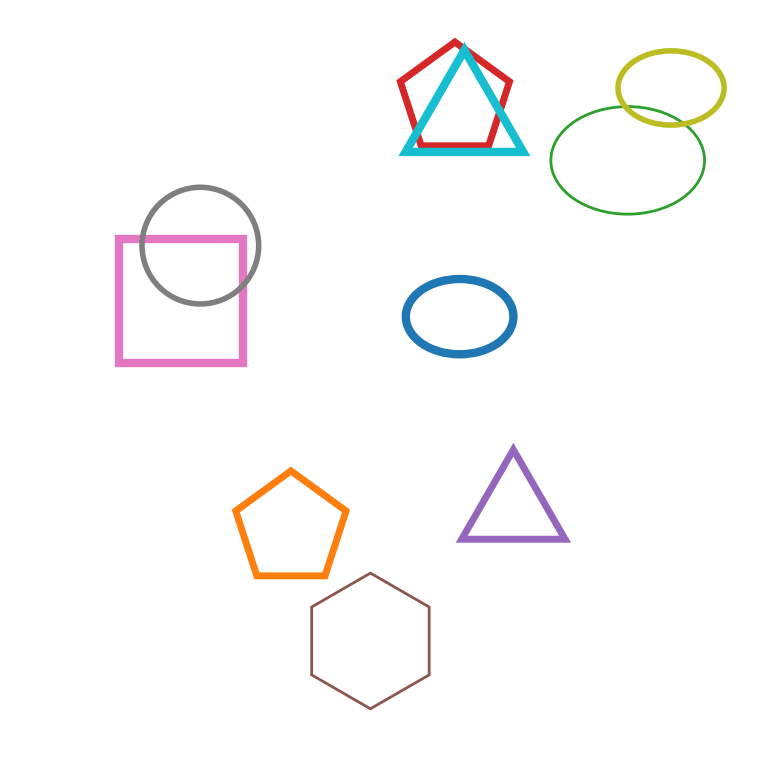[{"shape": "oval", "thickness": 3, "radius": 0.35, "center": [0.597, 0.589]}, {"shape": "pentagon", "thickness": 2.5, "radius": 0.38, "center": [0.378, 0.313]}, {"shape": "oval", "thickness": 1, "radius": 0.5, "center": [0.815, 0.792]}, {"shape": "pentagon", "thickness": 2.5, "radius": 0.37, "center": [0.591, 0.871]}, {"shape": "triangle", "thickness": 2.5, "radius": 0.39, "center": [0.667, 0.338]}, {"shape": "hexagon", "thickness": 1, "radius": 0.44, "center": [0.481, 0.168]}, {"shape": "square", "thickness": 3, "radius": 0.4, "center": [0.235, 0.61]}, {"shape": "circle", "thickness": 2, "radius": 0.38, "center": [0.26, 0.681]}, {"shape": "oval", "thickness": 2, "radius": 0.34, "center": [0.871, 0.886]}, {"shape": "triangle", "thickness": 3, "radius": 0.44, "center": [0.603, 0.847]}]